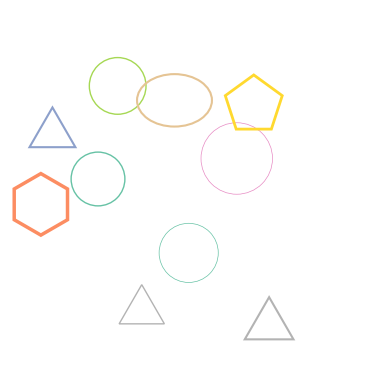[{"shape": "circle", "thickness": 1, "radius": 0.35, "center": [0.255, 0.535]}, {"shape": "circle", "thickness": 0.5, "radius": 0.38, "center": [0.49, 0.343]}, {"shape": "hexagon", "thickness": 2.5, "radius": 0.4, "center": [0.106, 0.469]}, {"shape": "triangle", "thickness": 1.5, "radius": 0.34, "center": [0.136, 0.652]}, {"shape": "circle", "thickness": 0.5, "radius": 0.46, "center": [0.615, 0.588]}, {"shape": "circle", "thickness": 1, "radius": 0.37, "center": [0.306, 0.777]}, {"shape": "pentagon", "thickness": 2, "radius": 0.39, "center": [0.659, 0.728]}, {"shape": "oval", "thickness": 1.5, "radius": 0.49, "center": [0.453, 0.739]}, {"shape": "triangle", "thickness": 1.5, "radius": 0.37, "center": [0.699, 0.155]}, {"shape": "triangle", "thickness": 1, "radius": 0.34, "center": [0.368, 0.193]}]